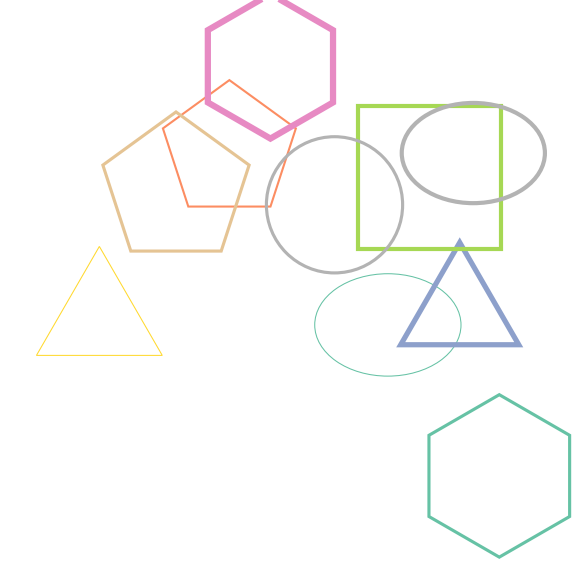[{"shape": "oval", "thickness": 0.5, "radius": 0.63, "center": [0.672, 0.436]}, {"shape": "hexagon", "thickness": 1.5, "radius": 0.7, "center": [0.865, 0.175]}, {"shape": "pentagon", "thickness": 1, "radius": 0.61, "center": [0.397, 0.739]}, {"shape": "triangle", "thickness": 2.5, "radius": 0.59, "center": [0.796, 0.461]}, {"shape": "hexagon", "thickness": 3, "radius": 0.63, "center": [0.468, 0.884]}, {"shape": "square", "thickness": 2, "radius": 0.62, "center": [0.744, 0.691]}, {"shape": "triangle", "thickness": 0.5, "radius": 0.63, "center": [0.172, 0.447]}, {"shape": "pentagon", "thickness": 1.5, "radius": 0.67, "center": [0.305, 0.672]}, {"shape": "oval", "thickness": 2, "radius": 0.62, "center": [0.82, 0.734]}, {"shape": "circle", "thickness": 1.5, "radius": 0.59, "center": [0.579, 0.644]}]